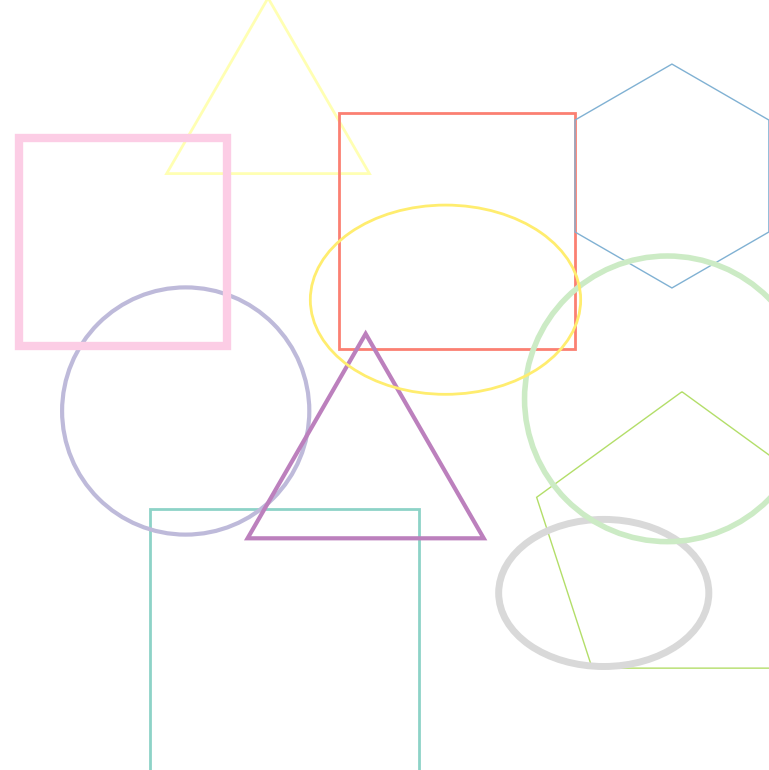[{"shape": "square", "thickness": 1, "radius": 0.87, "center": [0.369, 0.165]}, {"shape": "triangle", "thickness": 1, "radius": 0.76, "center": [0.348, 0.851]}, {"shape": "circle", "thickness": 1.5, "radius": 0.8, "center": [0.241, 0.466]}, {"shape": "square", "thickness": 1, "radius": 0.77, "center": [0.594, 0.7]}, {"shape": "hexagon", "thickness": 0.5, "radius": 0.73, "center": [0.873, 0.771]}, {"shape": "pentagon", "thickness": 0.5, "radius": 0.99, "center": [0.886, 0.293]}, {"shape": "square", "thickness": 3, "radius": 0.67, "center": [0.159, 0.686]}, {"shape": "oval", "thickness": 2.5, "radius": 0.68, "center": [0.784, 0.23]}, {"shape": "triangle", "thickness": 1.5, "radius": 0.89, "center": [0.475, 0.389]}, {"shape": "circle", "thickness": 2, "radius": 0.93, "center": [0.867, 0.482]}, {"shape": "oval", "thickness": 1, "radius": 0.88, "center": [0.579, 0.611]}]